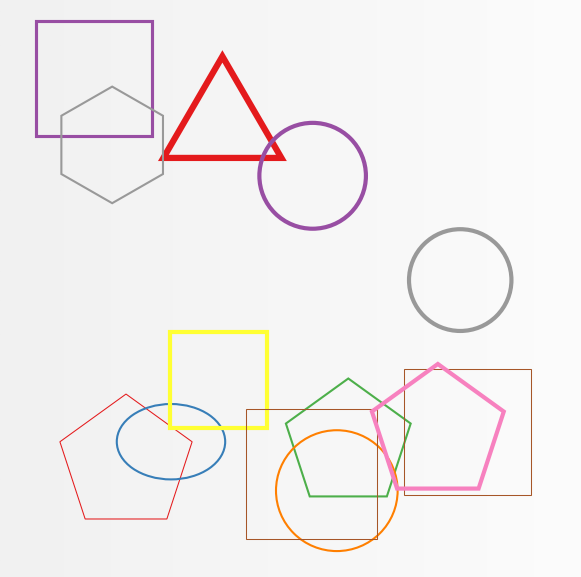[{"shape": "pentagon", "thickness": 0.5, "radius": 0.6, "center": [0.217, 0.197]}, {"shape": "triangle", "thickness": 3, "radius": 0.59, "center": [0.383, 0.784]}, {"shape": "oval", "thickness": 1, "radius": 0.47, "center": [0.294, 0.234]}, {"shape": "pentagon", "thickness": 1, "radius": 0.56, "center": [0.599, 0.231]}, {"shape": "circle", "thickness": 2, "radius": 0.46, "center": [0.538, 0.695]}, {"shape": "square", "thickness": 1.5, "radius": 0.5, "center": [0.162, 0.862]}, {"shape": "circle", "thickness": 1, "radius": 0.52, "center": [0.579, 0.15]}, {"shape": "square", "thickness": 2, "radius": 0.42, "center": [0.375, 0.341]}, {"shape": "square", "thickness": 0.5, "radius": 0.56, "center": [0.536, 0.178]}, {"shape": "square", "thickness": 0.5, "radius": 0.54, "center": [0.804, 0.252]}, {"shape": "pentagon", "thickness": 2, "radius": 0.6, "center": [0.753, 0.25]}, {"shape": "hexagon", "thickness": 1, "radius": 0.5, "center": [0.193, 0.748]}, {"shape": "circle", "thickness": 2, "radius": 0.44, "center": [0.792, 0.514]}]